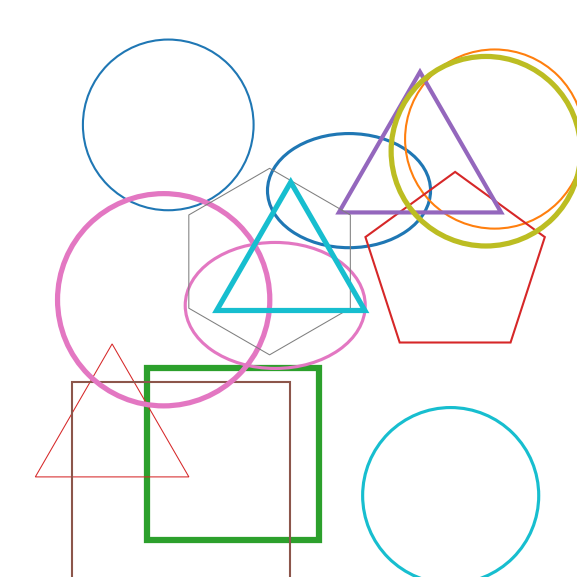[{"shape": "circle", "thickness": 1, "radius": 0.74, "center": [0.291, 0.783]}, {"shape": "oval", "thickness": 1.5, "radius": 0.71, "center": [0.604, 0.669]}, {"shape": "circle", "thickness": 1, "radius": 0.78, "center": [0.857, 0.758]}, {"shape": "square", "thickness": 3, "radius": 0.75, "center": [0.404, 0.213]}, {"shape": "pentagon", "thickness": 1, "radius": 0.82, "center": [0.788, 0.538]}, {"shape": "triangle", "thickness": 0.5, "radius": 0.77, "center": [0.194, 0.25]}, {"shape": "triangle", "thickness": 2, "radius": 0.81, "center": [0.727, 0.712]}, {"shape": "square", "thickness": 1, "radius": 0.95, "center": [0.313, 0.148]}, {"shape": "oval", "thickness": 1.5, "radius": 0.78, "center": [0.477, 0.47]}, {"shape": "circle", "thickness": 2.5, "radius": 0.92, "center": [0.283, 0.48]}, {"shape": "hexagon", "thickness": 0.5, "radius": 0.81, "center": [0.467, 0.546]}, {"shape": "circle", "thickness": 2.5, "radius": 0.82, "center": [0.841, 0.737]}, {"shape": "circle", "thickness": 1.5, "radius": 0.76, "center": [0.78, 0.141]}, {"shape": "triangle", "thickness": 2.5, "radius": 0.74, "center": [0.503, 0.536]}]